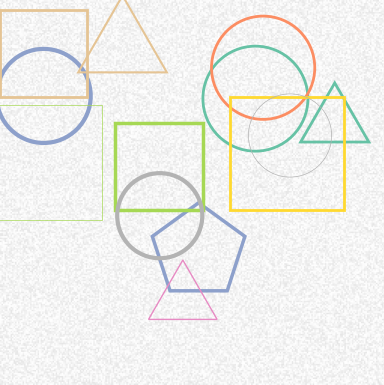[{"shape": "triangle", "thickness": 2, "radius": 0.51, "center": [0.869, 0.682]}, {"shape": "circle", "thickness": 2, "radius": 0.68, "center": [0.663, 0.744]}, {"shape": "circle", "thickness": 2, "radius": 0.67, "center": [0.683, 0.824]}, {"shape": "pentagon", "thickness": 2.5, "radius": 0.63, "center": [0.516, 0.347]}, {"shape": "circle", "thickness": 3, "radius": 0.61, "center": [0.113, 0.751]}, {"shape": "triangle", "thickness": 1, "radius": 0.51, "center": [0.475, 0.222]}, {"shape": "square", "thickness": 2.5, "radius": 0.57, "center": [0.412, 0.568]}, {"shape": "square", "thickness": 0.5, "radius": 0.75, "center": [0.115, 0.578]}, {"shape": "square", "thickness": 2, "radius": 0.74, "center": [0.746, 0.602]}, {"shape": "square", "thickness": 2, "radius": 0.56, "center": [0.113, 0.862]}, {"shape": "triangle", "thickness": 1.5, "radius": 0.66, "center": [0.318, 0.879]}, {"shape": "circle", "thickness": 0.5, "radius": 0.54, "center": [0.753, 0.648]}, {"shape": "circle", "thickness": 3, "radius": 0.55, "center": [0.415, 0.44]}]